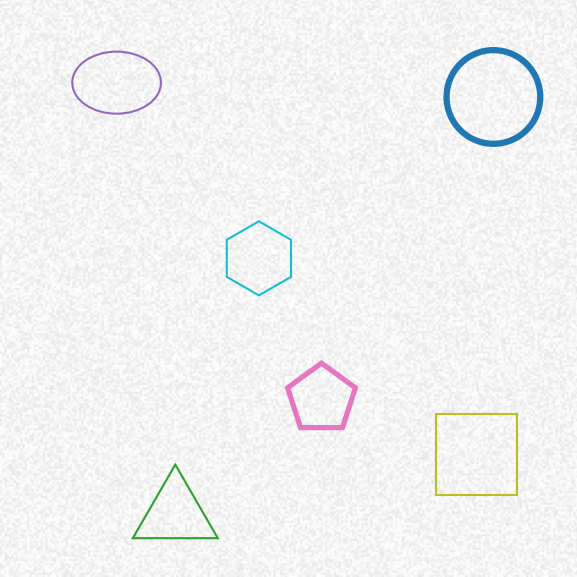[{"shape": "circle", "thickness": 3, "radius": 0.41, "center": [0.854, 0.831]}, {"shape": "triangle", "thickness": 1, "radius": 0.42, "center": [0.304, 0.11]}, {"shape": "oval", "thickness": 1, "radius": 0.38, "center": [0.202, 0.856]}, {"shape": "pentagon", "thickness": 2.5, "radius": 0.31, "center": [0.557, 0.309]}, {"shape": "square", "thickness": 1, "radius": 0.35, "center": [0.826, 0.213]}, {"shape": "hexagon", "thickness": 1, "radius": 0.32, "center": [0.448, 0.552]}]